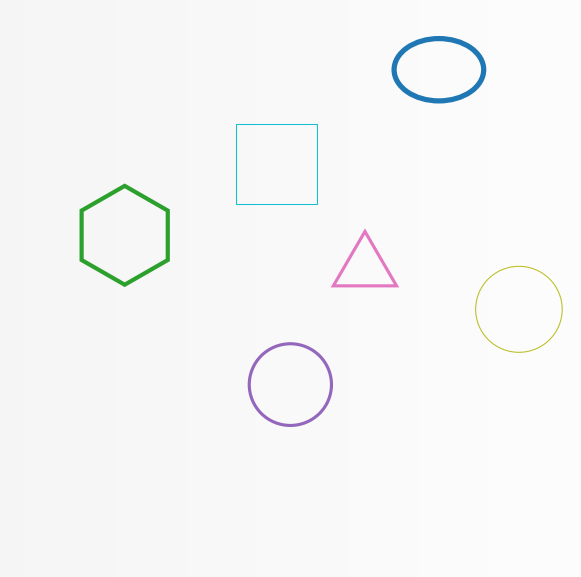[{"shape": "oval", "thickness": 2.5, "radius": 0.39, "center": [0.755, 0.878]}, {"shape": "hexagon", "thickness": 2, "radius": 0.43, "center": [0.215, 0.592]}, {"shape": "circle", "thickness": 1.5, "radius": 0.35, "center": [0.5, 0.333]}, {"shape": "triangle", "thickness": 1.5, "radius": 0.31, "center": [0.628, 0.536]}, {"shape": "circle", "thickness": 0.5, "radius": 0.37, "center": [0.893, 0.464]}, {"shape": "square", "thickness": 0.5, "radius": 0.34, "center": [0.476, 0.715]}]